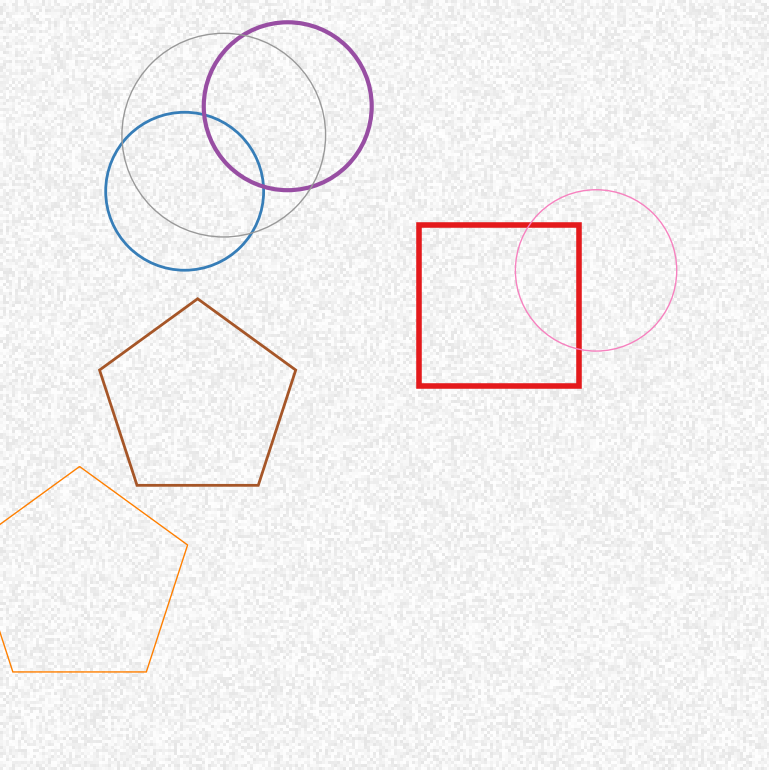[{"shape": "square", "thickness": 2, "radius": 0.52, "center": [0.648, 0.603]}, {"shape": "circle", "thickness": 1, "radius": 0.51, "center": [0.24, 0.752]}, {"shape": "circle", "thickness": 1.5, "radius": 0.55, "center": [0.374, 0.862]}, {"shape": "pentagon", "thickness": 0.5, "radius": 0.74, "center": [0.103, 0.247]}, {"shape": "pentagon", "thickness": 1, "radius": 0.67, "center": [0.257, 0.478]}, {"shape": "circle", "thickness": 0.5, "radius": 0.52, "center": [0.774, 0.649]}, {"shape": "circle", "thickness": 0.5, "radius": 0.66, "center": [0.291, 0.825]}]